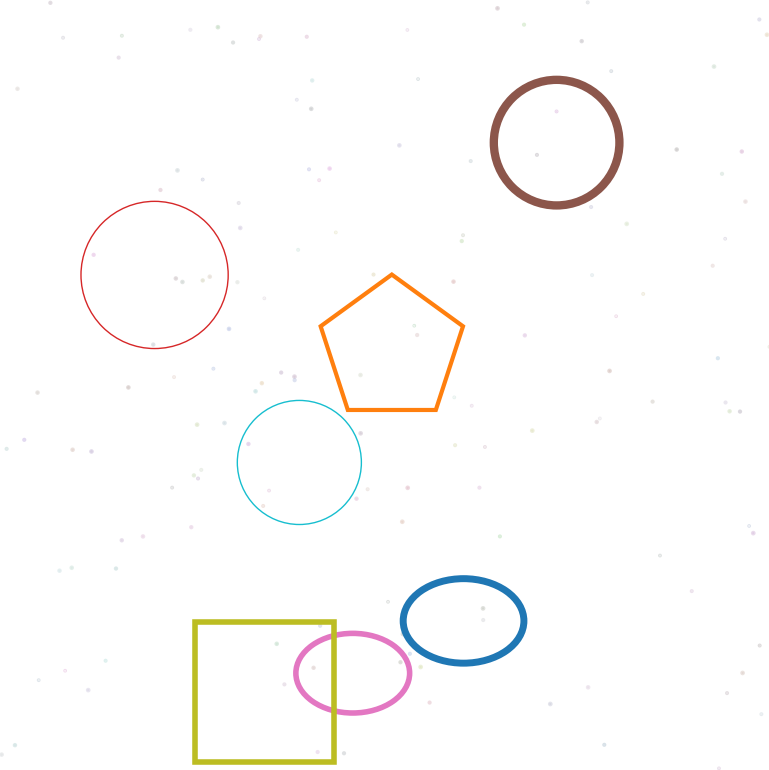[{"shape": "oval", "thickness": 2.5, "radius": 0.39, "center": [0.602, 0.194]}, {"shape": "pentagon", "thickness": 1.5, "radius": 0.49, "center": [0.509, 0.546]}, {"shape": "circle", "thickness": 0.5, "radius": 0.48, "center": [0.201, 0.643]}, {"shape": "circle", "thickness": 3, "radius": 0.41, "center": [0.723, 0.815]}, {"shape": "oval", "thickness": 2, "radius": 0.37, "center": [0.458, 0.126]}, {"shape": "square", "thickness": 2, "radius": 0.45, "center": [0.343, 0.101]}, {"shape": "circle", "thickness": 0.5, "radius": 0.4, "center": [0.389, 0.399]}]